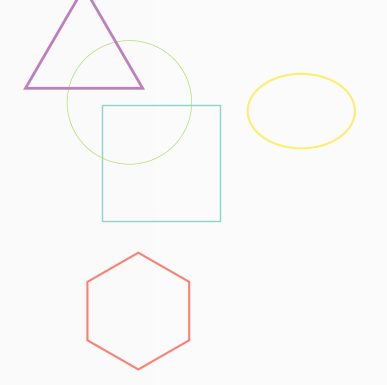[{"shape": "square", "thickness": 1, "radius": 0.76, "center": [0.416, 0.577]}, {"shape": "hexagon", "thickness": 1.5, "radius": 0.76, "center": [0.357, 0.192]}, {"shape": "circle", "thickness": 0.5, "radius": 0.8, "center": [0.334, 0.734]}, {"shape": "triangle", "thickness": 2, "radius": 0.87, "center": [0.217, 0.858]}, {"shape": "oval", "thickness": 1.5, "radius": 0.69, "center": [0.778, 0.711]}]